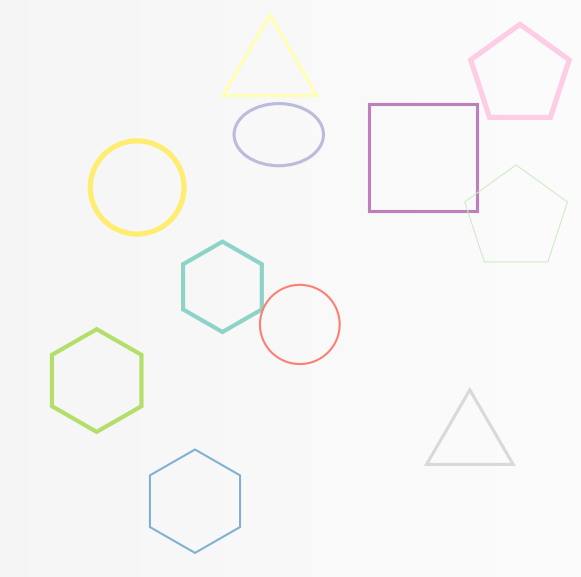[{"shape": "hexagon", "thickness": 2, "radius": 0.39, "center": [0.383, 0.502]}, {"shape": "triangle", "thickness": 1.5, "radius": 0.47, "center": [0.464, 0.88]}, {"shape": "oval", "thickness": 1.5, "radius": 0.38, "center": [0.48, 0.766]}, {"shape": "circle", "thickness": 1, "radius": 0.34, "center": [0.516, 0.437]}, {"shape": "hexagon", "thickness": 1, "radius": 0.45, "center": [0.335, 0.131]}, {"shape": "hexagon", "thickness": 2, "radius": 0.44, "center": [0.166, 0.34]}, {"shape": "pentagon", "thickness": 2.5, "radius": 0.45, "center": [0.895, 0.868]}, {"shape": "triangle", "thickness": 1.5, "radius": 0.43, "center": [0.808, 0.238]}, {"shape": "square", "thickness": 1.5, "radius": 0.46, "center": [0.728, 0.727]}, {"shape": "pentagon", "thickness": 0.5, "radius": 0.46, "center": [0.888, 0.621]}, {"shape": "circle", "thickness": 2.5, "radius": 0.4, "center": [0.236, 0.675]}]